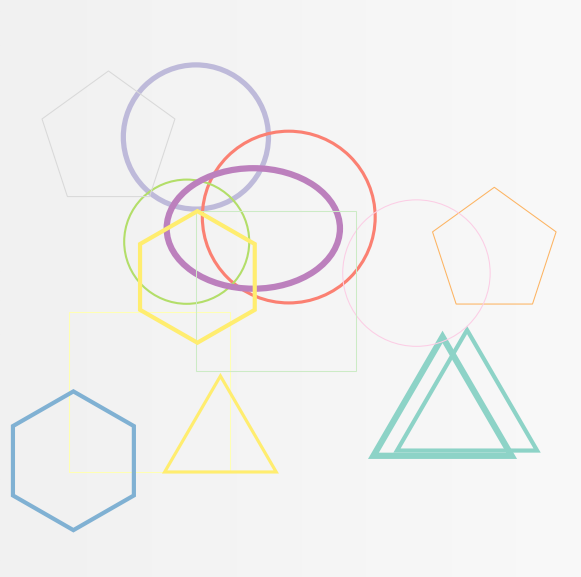[{"shape": "triangle", "thickness": 2, "radius": 0.7, "center": [0.804, 0.289]}, {"shape": "triangle", "thickness": 3, "radius": 0.69, "center": [0.761, 0.278]}, {"shape": "square", "thickness": 0.5, "radius": 0.69, "center": [0.257, 0.321]}, {"shape": "circle", "thickness": 2.5, "radius": 0.62, "center": [0.337, 0.762]}, {"shape": "circle", "thickness": 1.5, "radius": 0.74, "center": [0.497, 0.623]}, {"shape": "hexagon", "thickness": 2, "radius": 0.6, "center": [0.126, 0.201]}, {"shape": "pentagon", "thickness": 0.5, "radius": 0.56, "center": [0.85, 0.563]}, {"shape": "circle", "thickness": 1, "radius": 0.54, "center": [0.321, 0.581]}, {"shape": "circle", "thickness": 0.5, "radius": 0.63, "center": [0.716, 0.526]}, {"shape": "pentagon", "thickness": 0.5, "radius": 0.6, "center": [0.187, 0.756]}, {"shape": "oval", "thickness": 3, "radius": 0.75, "center": [0.436, 0.604]}, {"shape": "square", "thickness": 0.5, "radius": 0.69, "center": [0.475, 0.495]}, {"shape": "triangle", "thickness": 1.5, "radius": 0.55, "center": [0.379, 0.237]}, {"shape": "hexagon", "thickness": 2, "radius": 0.57, "center": [0.34, 0.52]}]